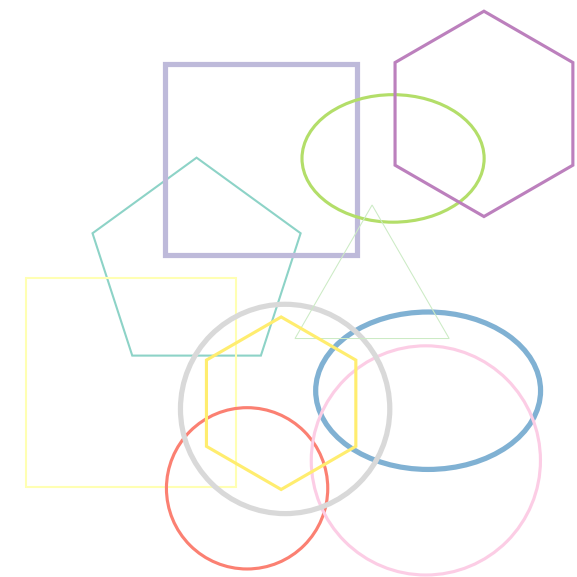[{"shape": "pentagon", "thickness": 1, "radius": 0.95, "center": [0.34, 0.537]}, {"shape": "square", "thickness": 1, "radius": 0.91, "center": [0.227, 0.336]}, {"shape": "square", "thickness": 2.5, "radius": 0.83, "center": [0.452, 0.723]}, {"shape": "circle", "thickness": 1.5, "radius": 0.7, "center": [0.428, 0.154]}, {"shape": "oval", "thickness": 2.5, "radius": 0.97, "center": [0.741, 0.323]}, {"shape": "oval", "thickness": 1.5, "radius": 0.79, "center": [0.681, 0.725]}, {"shape": "circle", "thickness": 1.5, "radius": 0.99, "center": [0.737, 0.202]}, {"shape": "circle", "thickness": 2.5, "radius": 0.91, "center": [0.494, 0.291]}, {"shape": "hexagon", "thickness": 1.5, "radius": 0.89, "center": [0.838, 0.802]}, {"shape": "triangle", "thickness": 0.5, "radius": 0.77, "center": [0.644, 0.49]}, {"shape": "hexagon", "thickness": 1.5, "radius": 0.75, "center": [0.487, 0.301]}]